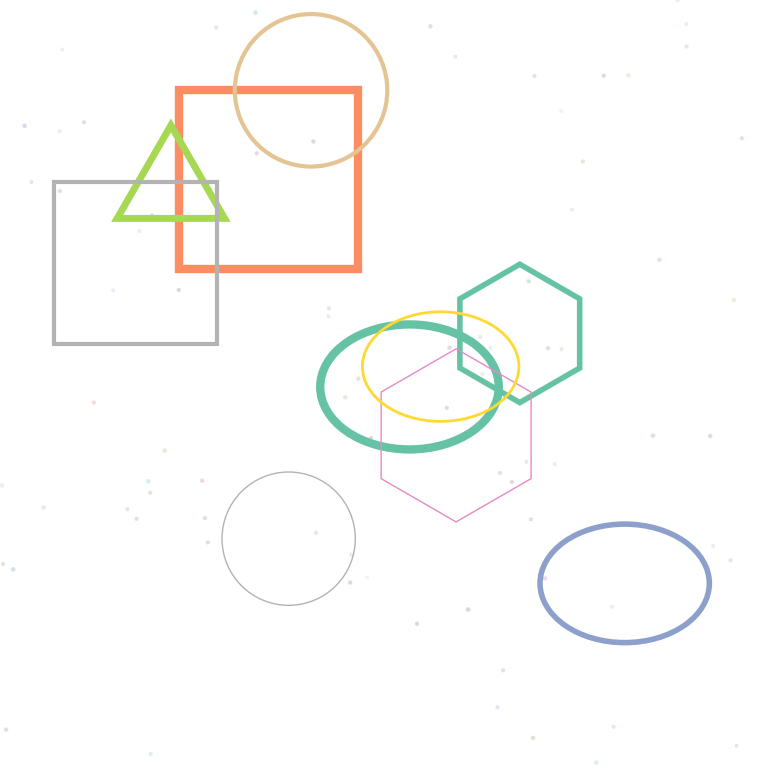[{"shape": "hexagon", "thickness": 2, "radius": 0.45, "center": [0.675, 0.567]}, {"shape": "oval", "thickness": 3, "radius": 0.58, "center": [0.532, 0.497]}, {"shape": "square", "thickness": 3, "radius": 0.58, "center": [0.348, 0.767]}, {"shape": "oval", "thickness": 2, "radius": 0.55, "center": [0.811, 0.242]}, {"shape": "hexagon", "thickness": 0.5, "radius": 0.56, "center": [0.592, 0.435]}, {"shape": "triangle", "thickness": 2.5, "radius": 0.4, "center": [0.222, 0.757]}, {"shape": "oval", "thickness": 1, "radius": 0.51, "center": [0.572, 0.524]}, {"shape": "circle", "thickness": 1.5, "radius": 0.5, "center": [0.404, 0.883]}, {"shape": "square", "thickness": 1.5, "radius": 0.53, "center": [0.176, 0.658]}, {"shape": "circle", "thickness": 0.5, "radius": 0.43, "center": [0.375, 0.3]}]